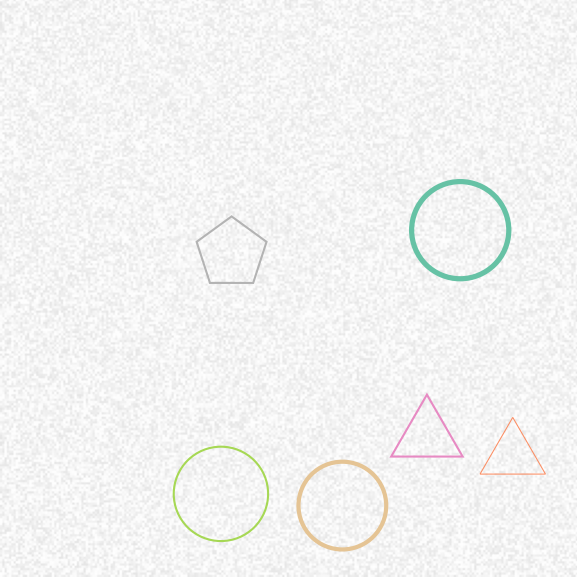[{"shape": "circle", "thickness": 2.5, "radius": 0.42, "center": [0.797, 0.601]}, {"shape": "triangle", "thickness": 0.5, "radius": 0.33, "center": [0.888, 0.211]}, {"shape": "triangle", "thickness": 1, "radius": 0.36, "center": [0.739, 0.244]}, {"shape": "circle", "thickness": 1, "radius": 0.41, "center": [0.383, 0.144]}, {"shape": "circle", "thickness": 2, "radius": 0.38, "center": [0.593, 0.124]}, {"shape": "pentagon", "thickness": 1, "radius": 0.32, "center": [0.401, 0.561]}]